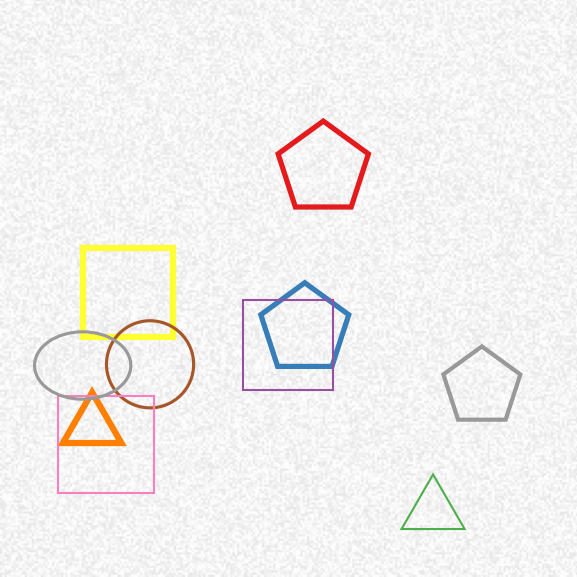[{"shape": "pentagon", "thickness": 2.5, "radius": 0.41, "center": [0.56, 0.707]}, {"shape": "pentagon", "thickness": 2.5, "radius": 0.4, "center": [0.528, 0.429]}, {"shape": "triangle", "thickness": 1, "radius": 0.32, "center": [0.75, 0.115]}, {"shape": "square", "thickness": 1, "radius": 0.39, "center": [0.499, 0.402]}, {"shape": "triangle", "thickness": 3, "radius": 0.29, "center": [0.16, 0.261]}, {"shape": "square", "thickness": 3, "radius": 0.39, "center": [0.221, 0.493]}, {"shape": "circle", "thickness": 1.5, "radius": 0.38, "center": [0.26, 0.368]}, {"shape": "square", "thickness": 1, "radius": 0.42, "center": [0.184, 0.229]}, {"shape": "oval", "thickness": 1.5, "radius": 0.42, "center": [0.143, 0.366]}, {"shape": "pentagon", "thickness": 2, "radius": 0.35, "center": [0.834, 0.329]}]